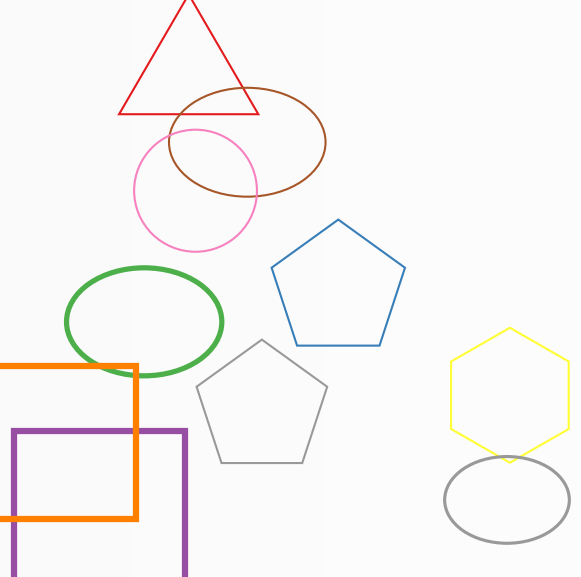[{"shape": "triangle", "thickness": 1, "radius": 0.69, "center": [0.325, 0.871]}, {"shape": "pentagon", "thickness": 1, "radius": 0.6, "center": [0.582, 0.498]}, {"shape": "oval", "thickness": 2.5, "radius": 0.67, "center": [0.248, 0.442]}, {"shape": "square", "thickness": 3, "radius": 0.73, "center": [0.171, 0.106]}, {"shape": "square", "thickness": 3, "radius": 0.66, "center": [0.102, 0.233]}, {"shape": "hexagon", "thickness": 1, "radius": 0.58, "center": [0.877, 0.315]}, {"shape": "oval", "thickness": 1, "radius": 0.67, "center": [0.425, 0.753]}, {"shape": "circle", "thickness": 1, "radius": 0.53, "center": [0.336, 0.669]}, {"shape": "pentagon", "thickness": 1, "radius": 0.59, "center": [0.451, 0.293]}, {"shape": "oval", "thickness": 1.5, "radius": 0.54, "center": [0.872, 0.133]}]